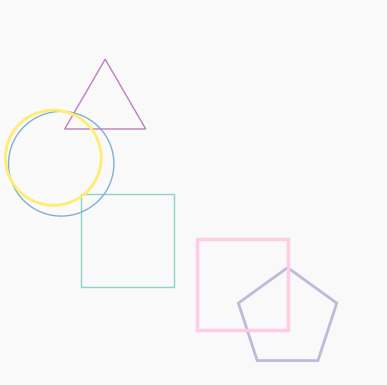[{"shape": "square", "thickness": 1, "radius": 0.6, "center": [0.329, 0.376]}, {"shape": "pentagon", "thickness": 2, "radius": 0.67, "center": [0.742, 0.171]}, {"shape": "circle", "thickness": 1, "radius": 0.68, "center": [0.158, 0.575]}, {"shape": "square", "thickness": 2.5, "radius": 0.59, "center": [0.625, 0.261]}, {"shape": "triangle", "thickness": 1, "radius": 0.6, "center": [0.271, 0.725]}, {"shape": "circle", "thickness": 2, "radius": 0.62, "center": [0.138, 0.59]}]